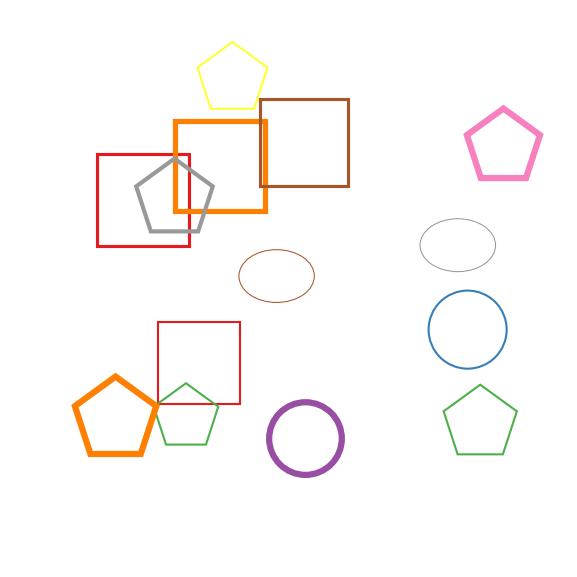[{"shape": "square", "thickness": 1, "radius": 0.36, "center": [0.344, 0.37]}, {"shape": "square", "thickness": 1.5, "radius": 0.4, "center": [0.248, 0.654]}, {"shape": "circle", "thickness": 1, "radius": 0.34, "center": [0.81, 0.428]}, {"shape": "pentagon", "thickness": 1, "radius": 0.33, "center": [0.832, 0.266]}, {"shape": "pentagon", "thickness": 1, "radius": 0.29, "center": [0.322, 0.277]}, {"shape": "circle", "thickness": 3, "radius": 0.31, "center": [0.529, 0.24]}, {"shape": "pentagon", "thickness": 3, "radius": 0.37, "center": [0.2, 0.273]}, {"shape": "square", "thickness": 2.5, "radius": 0.39, "center": [0.381, 0.711]}, {"shape": "pentagon", "thickness": 1, "radius": 0.32, "center": [0.403, 0.862]}, {"shape": "oval", "thickness": 0.5, "radius": 0.33, "center": [0.479, 0.521]}, {"shape": "square", "thickness": 1.5, "radius": 0.38, "center": [0.527, 0.753]}, {"shape": "pentagon", "thickness": 3, "radius": 0.33, "center": [0.872, 0.745]}, {"shape": "pentagon", "thickness": 2, "radius": 0.35, "center": [0.302, 0.655]}, {"shape": "oval", "thickness": 0.5, "radius": 0.33, "center": [0.793, 0.575]}]